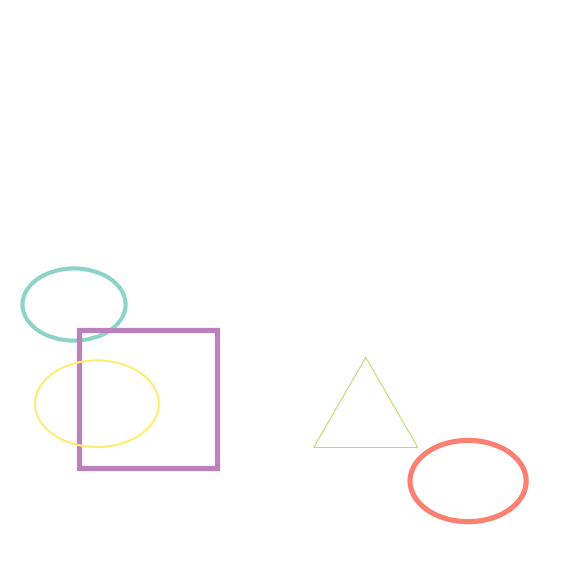[{"shape": "oval", "thickness": 2, "radius": 0.45, "center": [0.128, 0.472]}, {"shape": "oval", "thickness": 2.5, "radius": 0.5, "center": [0.811, 0.166]}, {"shape": "triangle", "thickness": 0.5, "radius": 0.52, "center": [0.633, 0.276]}, {"shape": "square", "thickness": 2.5, "radius": 0.6, "center": [0.257, 0.308]}, {"shape": "oval", "thickness": 1, "radius": 0.54, "center": [0.168, 0.3]}]